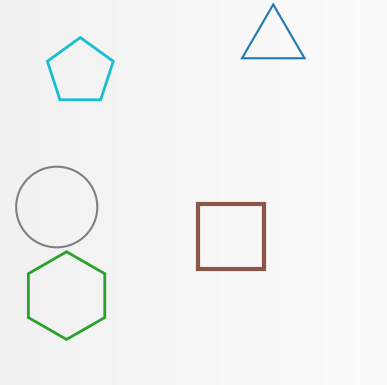[{"shape": "triangle", "thickness": 1.5, "radius": 0.47, "center": [0.705, 0.895]}, {"shape": "hexagon", "thickness": 2, "radius": 0.57, "center": [0.172, 0.232]}, {"shape": "square", "thickness": 3, "radius": 0.42, "center": [0.595, 0.385]}, {"shape": "circle", "thickness": 1.5, "radius": 0.52, "center": [0.146, 0.462]}, {"shape": "pentagon", "thickness": 2, "radius": 0.45, "center": [0.207, 0.813]}]